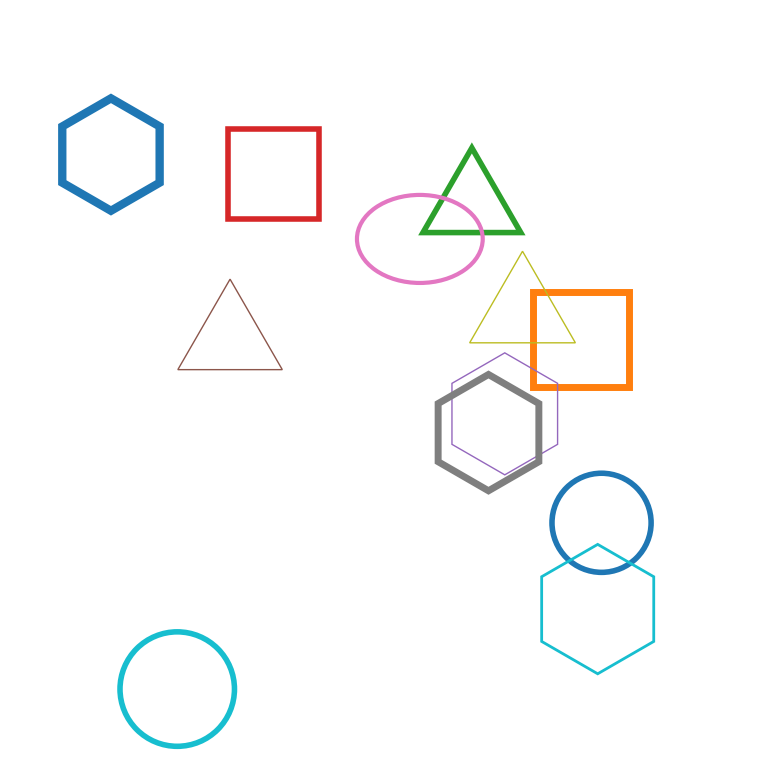[{"shape": "hexagon", "thickness": 3, "radius": 0.37, "center": [0.144, 0.799]}, {"shape": "circle", "thickness": 2, "radius": 0.32, "center": [0.781, 0.321]}, {"shape": "square", "thickness": 2.5, "radius": 0.31, "center": [0.755, 0.559]}, {"shape": "triangle", "thickness": 2, "radius": 0.37, "center": [0.613, 0.735]}, {"shape": "square", "thickness": 2, "radius": 0.29, "center": [0.356, 0.774]}, {"shape": "hexagon", "thickness": 0.5, "radius": 0.4, "center": [0.656, 0.463]}, {"shape": "triangle", "thickness": 0.5, "radius": 0.39, "center": [0.299, 0.559]}, {"shape": "oval", "thickness": 1.5, "radius": 0.41, "center": [0.545, 0.69]}, {"shape": "hexagon", "thickness": 2.5, "radius": 0.38, "center": [0.634, 0.438]}, {"shape": "triangle", "thickness": 0.5, "radius": 0.4, "center": [0.679, 0.594]}, {"shape": "hexagon", "thickness": 1, "radius": 0.42, "center": [0.776, 0.209]}, {"shape": "circle", "thickness": 2, "radius": 0.37, "center": [0.23, 0.105]}]